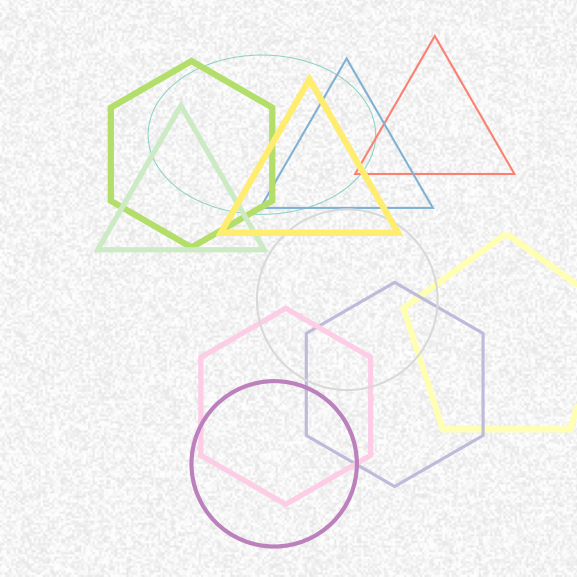[{"shape": "oval", "thickness": 0.5, "radius": 0.99, "center": [0.453, 0.766]}, {"shape": "pentagon", "thickness": 3, "radius": 0.94, "center": [0.877, 0.407]}, {"shape": "hexagon", "thickness": 1.5, "radius": 0.88, "center": [0.683, 0.333]}, {"shape": "triangle", "thickness": 1, "radius": 0.8, "center": [0.753, 0.777]}, {"shape": "triangle", "thickness": 1, "radius": 0.86, "center": [0.6, 0.725]}, {"shape": "hexagon", "thickness": 3, "radius": 0.81, "center": [0.332, 0.732]}, {"shape": "hexagon", "thickness": 2.5, "radius": 0.85, "center": [0.495, 0.296]}, {"shape": "circle", "thickness": 1, "radius": 0.78, "center": [0.601, 0.48]}, {"shape": "circle", "thickness": 2, "radius": 0.72, "center": [0.475, 0.196]}, {"shape": "triangle", "thickness": 2.5, "radius": 0.83, "center": [0.313, 0.65]}, {"shape": "triangle", "thickness": 3, "radius": 0.89, "center": [0.536, 0.685]}]